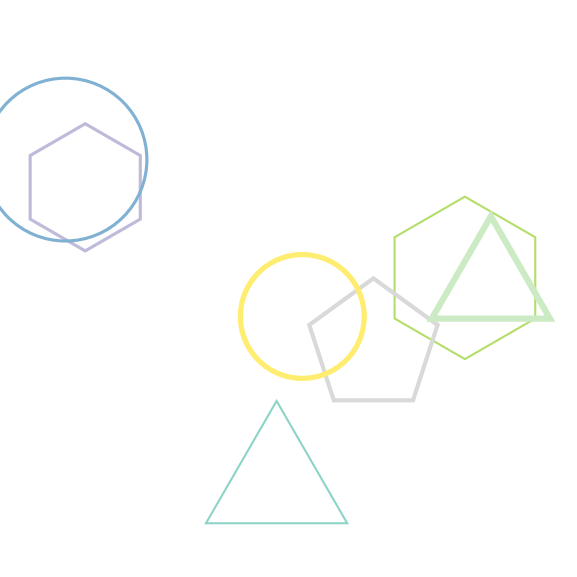[{"shape": "triangle", "thickness": 1, "radius": 0.71, "center": [0.479, 0.164]}, {"shape": "hexagon", "thickness": 1.5, "radius": 0.55, "center": [0.148, 0.675]}, {"shape": "circle", "thickness": 1.5, "radius": 0.7, "center": [0.113, 0.723]}, {"shape": "hexagon", "thickness": 1, "radius": 0.7, "center": [0.805, 0.518]}, {"shape": "pentagon", "thickness": 2, "radius": 0.58, "center": [0.647, 0.4]}, {"shape": "triangle", "thickness": 3, "radius": 0.59, "center": [0.85, 0.506]}, {"shape": "circle", "thickness": 2.5, "radius": 0.54, "center": [0.523, 0.451]}]